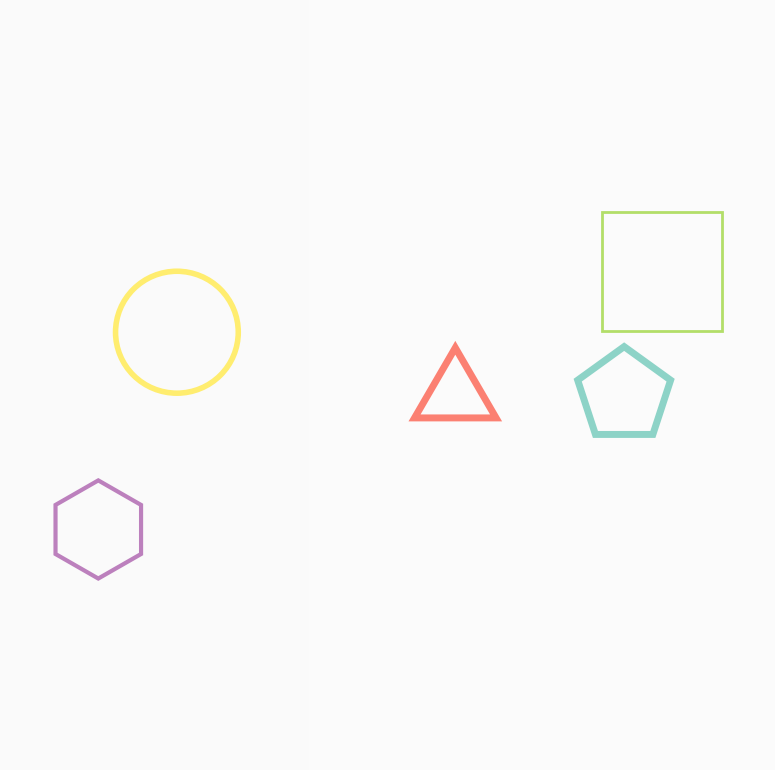[{"shape": "pentagon", "thickness": 2.5, "radius": 0.32, "center": [0.805, 0.487]}, {"shape": "triangle", "thickness": 2.5, "radius": 0.3, "center": [0.587, 0.488]}, {"shape": "square", "thickness": 1, "radius": 0.39, "center": [0.855, 0.647]}, {"shape": "hexagon", "thickness": 1.5, "radius": 0.32, "center": [0.127, 0.312]}, {"shape": "circle", "thickness": 2, "radius": 0.4, "center": [0.228, 0.569]}]